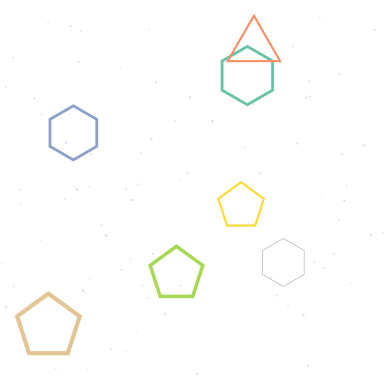[{"shape": "hexagon", "thickness": 2, "radius": 0.38, "center": [0.642, 0.804]}, {"shape": "triangle", "thickness": 1.5, "radius": 0.39, "center": [0.66, 0.881]}, {"shape": "hexagon", "thickness": 2, "radius": 0.35, "center": [0.191, 0.655]}, {"shape": "pentagon", "thickness": 2.5, "radius": 0.36, "center": [0.458, 0.288]}, {"shape": "pentagon", "thickness": 1.5, "radius": 0.31, "center": [0.626, 0.465]}, {"shape": "pentagon", "thickness": 3, "radius": 0.43, "center": [0.126, 0.152]}, {"shape": "hexagon", "thickness": 0.5, "radius": 0.31, "center": [0.736, 0.318]}]